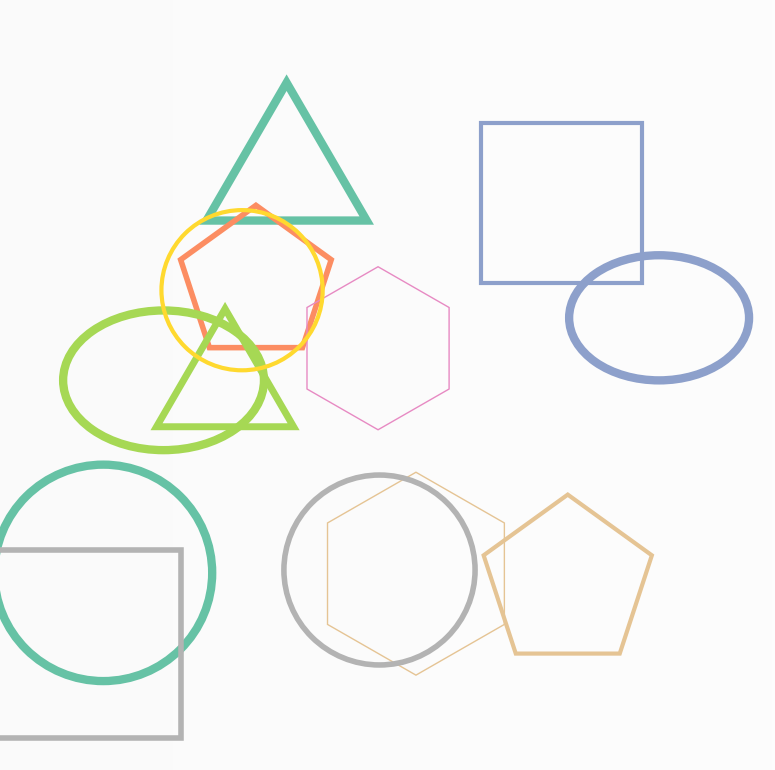[{"shape": "circle", "thickness": 3, "radius": 0.7, "center": [0.133, 0.256]}, {"shape": "triangle", "thickness": 3, "radius": 0.6, "center": [0.37, 0.773]}, {"shape": "pentagon", "thickness": 2, "radius": 0.51, "center": [0.33, 0.631]}, {"shape": "oval", "thickness": 3, "radius": 0.58, "center": [0.85, 0.587]}, {"shape": "square", "thickness": 1.5, "radius": 0.52, "center": [0.725, 0.737]}, {"shape": "hexagon", "thickness": 0.5, "radius": 0.53, "center": [0.488, 0.548]}, {"shape": "triangle", "thickness": 2.5, "radius": 0.51, "center": [0.29, 0.497]}, {"shape": "oval", "thickness": 3, "radius": 0.65, "center": [0.211, 0.506]}, {"shape": "circle", "thickness": 1.5, "radius": 0.52, "center": [0.312, 0.623]}, {"shape": "hexagon", "thickness": 0.5, "radius": 0.66, "center": [0.537, 0.255]}, {"shape": "pentagon", "thickness": 1.5, "radius": 0.57, "center": [0.733, 0.244]}, {"shape": "circle", "thickness": 2, "radius": 0.62, "center": [0.49, 0.26]}, {"shape": "square", "thickness": 2, "radius": 0.61, "center": [0.112, 0.164]}]